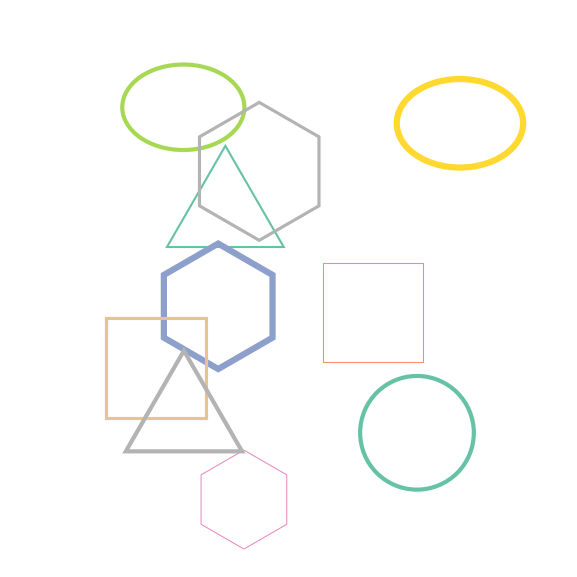[{"shape": "triangle", "thickness": 1, "radius": 0.58, "center": [0.39, 0.63]}, {"shape": "circle", "thickness": 2, "radius": 0.49, "center": [0.722, 0.25]}, {"shape": "square", "thickness": 0.5, "radius": 0.43, "center": [0.646, 0.458]}, {"shape": "hexagon", "thickness": 3, "radius": 0.54, "center": [0.378, 0.469]}, {"shape": "hexagon", "thickness": 0.5, "radius": 0.43, "center": [0.422, 0.134]}, {"shape": "oval", "thickness": 2, "radius": 0.53, "center": [0.317, 0.813]}, {"shape": "oval", "thickness": 3, "radius": 0.55, "center": [0.796, 0.786]}, {"shape": "square", "thickness": 1.5, "radius": 0.43, "center": [0.27, 0.362]}, {"shape": "triangle", "thickness": 2, "radius": 0.58, "center": [0.318, 0.276]}, {"shape": "hexagon", "thickness": 1.5, "radius": 0.6, "center": [0.449, 0.702]}]